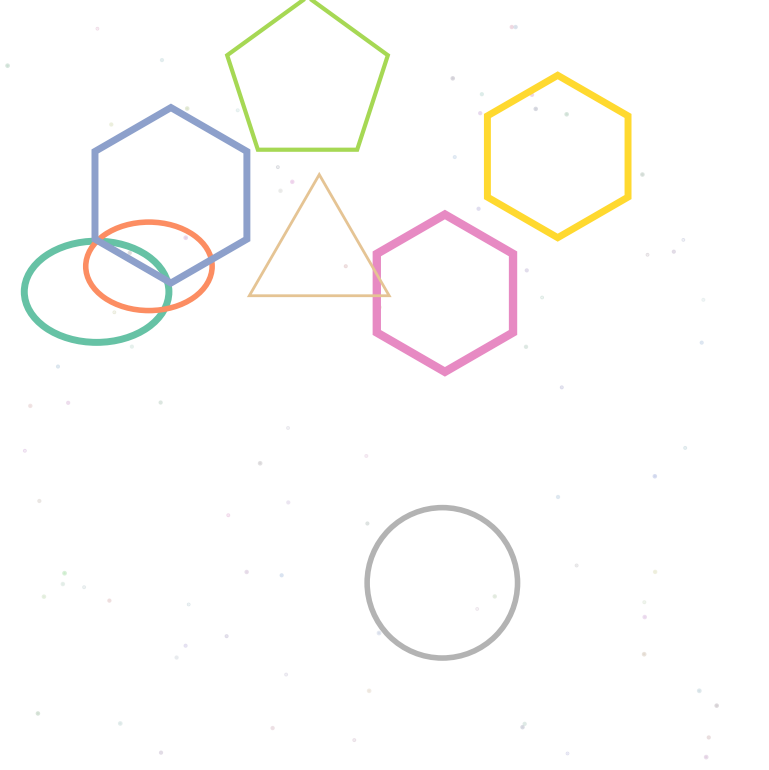[{"shape": "oval", "thickness": 2.5, "radius": 0.47, "center": [0.125, 0.621]}, {"shape": "oval", "thickness": 2, "radius": 0.41, "center": [0.193, 0.654]}, {"shape": "hexagon", "thickness": 2.5, "radius": 0.57, "center": [0.222, 0.746]}, {"shape": "hexagon", "thickness": 3, "radius": 0.51, "center": [0.578, 0.619]}, {"shape": "pentagon", "thickness": 1.5, "radius": 0.55, "center": [0.399, 0.894]}, {"shape": "hexagon", "thickness": 2.5, "radius": 0.53, "center": [0.724, 0.797]}, {"shape": "triangle", "thickness": 1, "radius": 0.52, "center": [0.415, 0.668]}, {"shape": "circle", "thickness": 2, "radius": 0.49, "center": [0.574, 0.243]}]